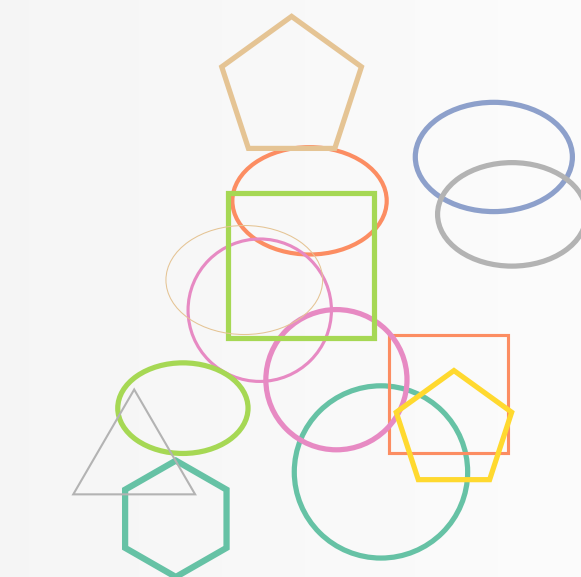[{"shape": "hexagon", "thickness": 3, "radius": 0.5, "center": [0.303, 0.101]}, {"shape": "circle", "thickness": 2.5, "radius": 0.75, "center": [0.655, 0.182]}, {"shape": "square", "thickness": 1.5, "radius": 0.51, "center": [0.772, 0.316]}, {"shape": "oval", "thickness": 2, "radius": 0.66, "center": [0.533, 0.651]}, {"shape": "oval", "thickness": 2.5, "radius": 0.68, "center": [0.85, 0.727]}, {"shape": "circle", "thickness": 2.5, "radius": 0.61, "center": [0.579, 0.342]}, {"shape": "circle", "thickness": 1.5, "radius": 0.62, "center": [0.447, 0.462]}, {"shape": "square", "thickness": 2.5, "radius": 0.63, "center": [0.518, 0.539]}, {"shape": "oval", "thickness": 2.5, "radius": 0.56, "center": [0.315, 0.292]}, {"shape": "pentagon", "thickness": 2.5, "radius": 0.52, "center": [0.781, 0.253]}, {"shape": "oval", "thickness": 0.5, "radius": 0.67, "center": [0.42, 0.514]}, {"shape": "pentagon", "thickness": 2.5, "radius": 0.63, "center": [0.502, 0.844]}, {"shape": "triangle", "thickness": 1, "radius": 0.61, "center": [0.231, 0.204]}, {"shape": "oval", "thickness": 2.5, "radius": 0.64, "center": [0.881, 0.628]}]